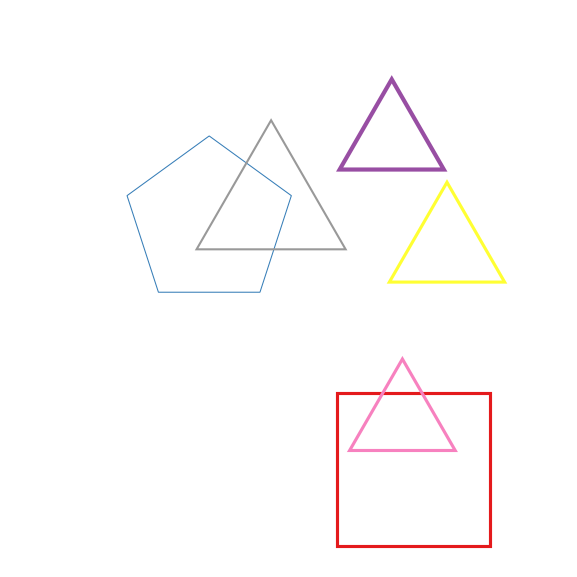[{"shape": "square", "thickness": 1.5, "radius": 0.66, "center": [0.716, 0.187]}, {"shape": "pentagon", "thickness": 0.5, "radius": 0.75, "center": [0.362, 0.614]}, {"shape": "triangle", "thickness": 2, "radius": 0.52, "center": [0.678, 0.758]}, {"shape": "triangle", "thickness": 1.5, "radius": 0.58, "center": [0.774, 0.568]}, {"shape": "triangle", "thickness": 1.5, "radius": 0.53, "center": [0.697, 0.272]}, {"shape": "triangle", "thickness": 1, "radius": 0.74, "center": [0.469, 0.642]}]